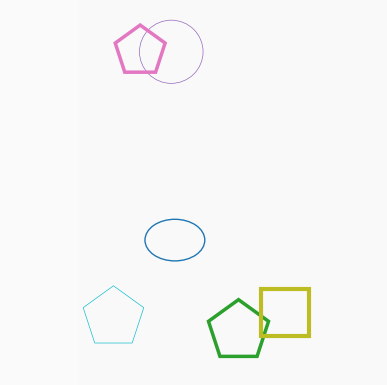[{"shape": "oval", "thickness": 1, "radius": 0.39, "center": [0.451, 0.376]}, {"shape": "pentagon", "thickness": 2.5, "radius": 0.41, "center": [0.616, 0.14]}, {"shape": "circle", "thickness": 0.5, "radius": 0.41, "center": [0.442, 0.866]}, {"shape": "pentagon", "thickness": 2.5, "radius": 0.34, "center": [0.362, 0.867]}, {"shape": "square", "thickness": 3, "radius": 0.31, "center": [0.735, 0.188]}, {"shape": "pentagon", "thickness": 0.5, "radius": 0.41, "center": [0.293, 0.176]}]